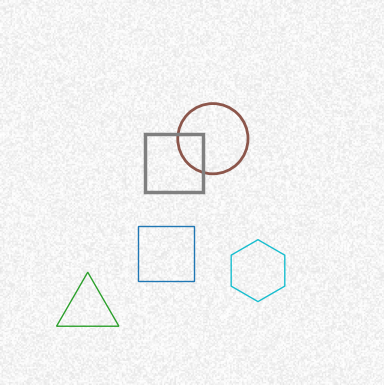[{"shape": "square", "thickness": 1, "radius": 0.36, "center": [0.431, 0.341]}, {"shape": "triangle", "thickness": 1, "radius": 0.47, "center": [0.228, 0.199]}, {"shape": "circle", "thickness": 2, "radius": 0.46, "center": [0.553, 0.64]}, {"shape": "square", "thickness": 2.5, "radius": 0.38, "center": [0.452, 0.577]}, {"shape": "hexagon", "thickness": 1, "radius": 0.4, "center": [0.67, 0.297]}]